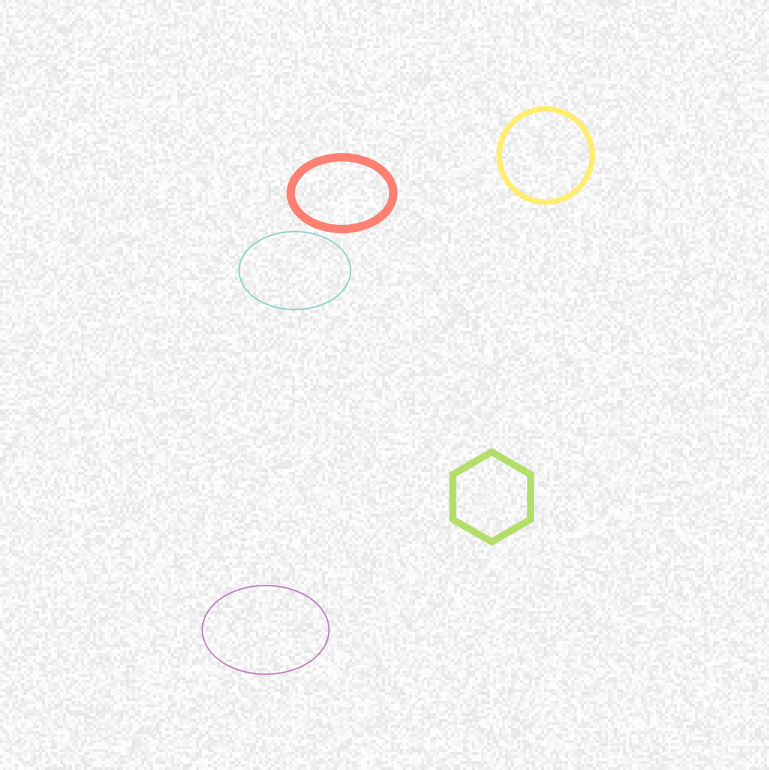[{"shape": "oval", "thickness": 0.5, "radius": 0.36, "center": [0.383, 0.649]}, {"shape": "oval", "thickness": 3, "radius": 0.33, "center": [0.444, 0.749]}, {"shape": "hexagon", "thickness": 2.5, "radius": 0.29, "center": [0.639, 0.355]}, {"shape": "oval", "thickness": 0.5, "radius": 0.41, "center": [0.345, 0.182]}, {"shape": "circle", "thickness": 2, "radius": 0.3, "center": [0.709, 0.798]}]